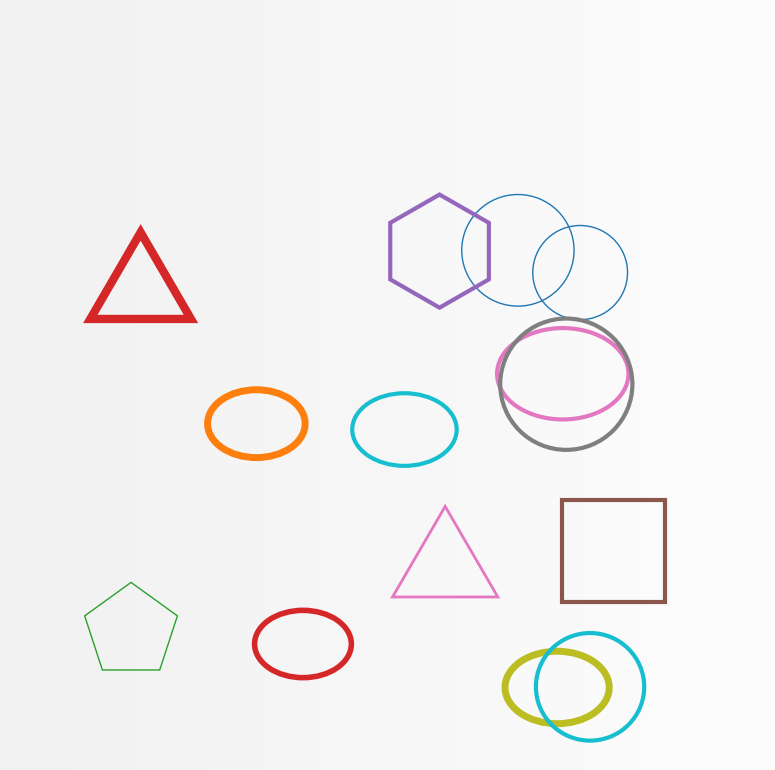[{"shape": "circle", "thickness": 0.5, "radius": 0.36, "center": [0.668, 0.675]}, {"shape": "circle", "thickness": 0.5, "radius": 0.31, "center": [0.749, 0.646]}, {"shape": "oval", "thickness": 2.5, "radius": 0.31, "center": [0.331, 0.45]}, {"shape": "pentagon", "thickness": 0.5, "radius": 0.31, "center": [0.169, 0.181]}, {"shape": "oval", "thickness": 2, "radius": 0.31, "center": [0.391, 0.164]}, {"shape": "triangle", "thickness": 3, "radius": 0.37, "center": [0.181, 0.623]}, {"shape": "hexagon", "thickness": 1.5, "radius": 0.37, "center": [0.567, 0.674]}, {"shape": "square", "thickness": 1.5, "radius": 0.33, "center": [0.792, 0.285]}, {"shape": "oval", "thickness": 1.5, "radius": 0.42, "center": [0.726, 0.515]}, {"shape": "triangle", "thickness": 1, "radius": 0.39, "center": [0.574, 0.264]}, {"shape": "circle", "thickness": 1.5, "radius": 0.43, "center": [0.731, 0.501]}, {"shape": "oval", "thickness": 2.5, "radius": 0.34, "center": [0.719, 0.107]}, {"shape": "circle", "thickness": 1.5, "radius": 0.35, "center": [0.761, 0.108]}, {"shape": "oval", "thickness": 1.5, "radius": 0.34, "center": [0.522, 0.442]}]